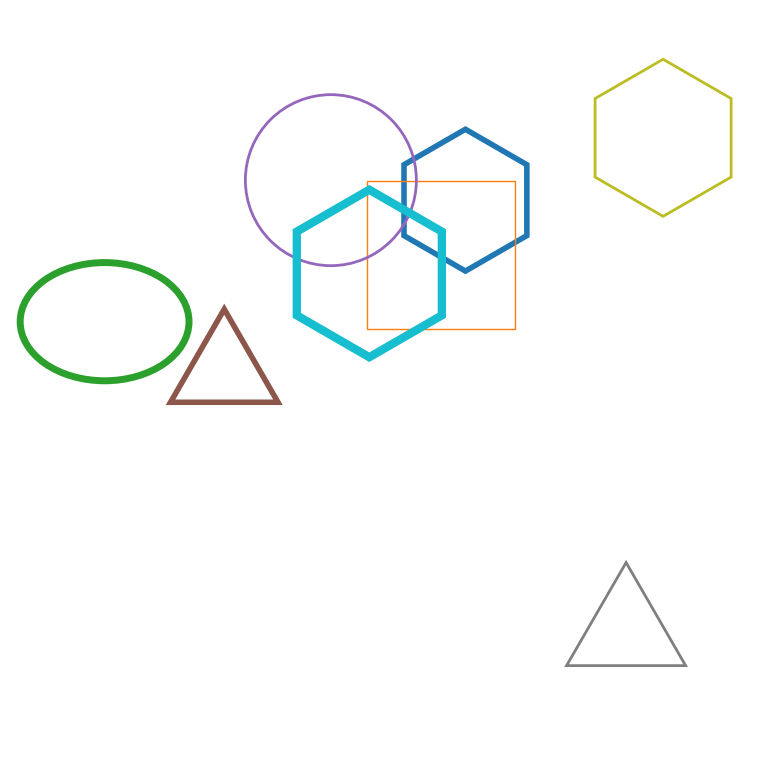[{"shape": "hexagon", "thickness": 2, "radius": 0.46, "center": [0.604, 0.74]}, {"shape": "square", "thickness": 0.5, "radius": 0.48, "center": [0.572, 0.669]}, {"shape": "oval", "thickness": 2.5, "radius": 0.55, "center": [0.136, 0.582]}, {"shape": "circle", "thickness": 1, "radius": 0.56, "center": [0.43, 0.766]}, {"shape": "triangle", "thickness": 2, "radius": 0.4, "center": [0.291, 0.518]}, {"shape": "triangle", "thickness": 1, "radius": 0.45, "center": [0.813, 0.18]}, {"shape": "hexagon", "thickness": 1, "radius": 0.51, "center": [0.861, 0.821]}, {"shape": "hexagon", "thickness": 3, "radius": 0.54, "center": [0.48, 0.645]}]